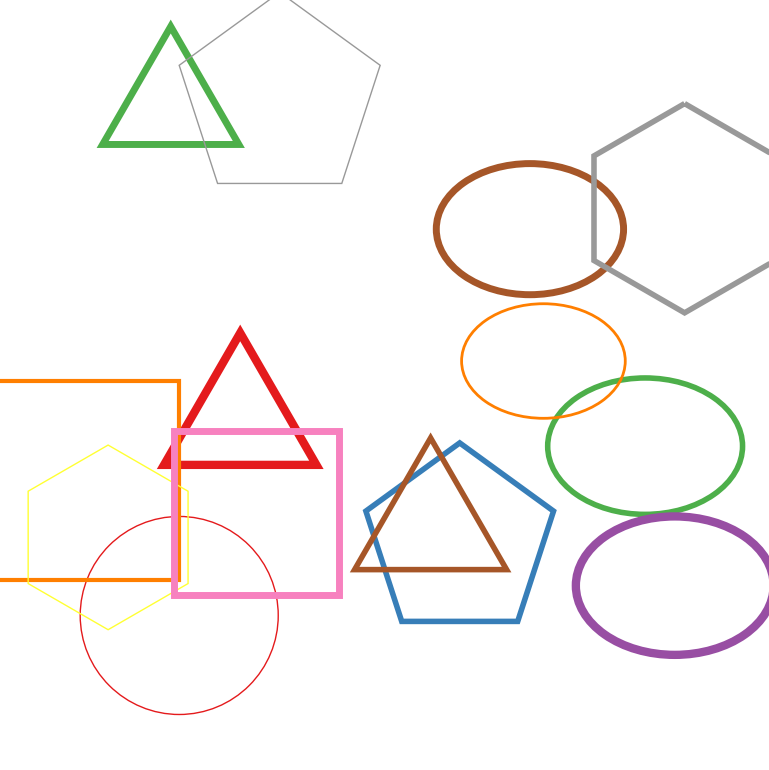[{"shape": "triangle", "thickness": 3, "radius": 0.57, "center": [0.312, 0.453]}, {"shape": "circle", "thickness": 0.5, "radius": 0.64, "center": [0.233, 0.201]}, {"shape": "pentagon", "thickness": 2, "radius": 0.64, "center": [0.597, 0.297]}, {"shape": "oval", "thickness": 2, "radius": 0.63, "center": [0.838, 0.421]}, {"shape": "triangle", "thickness": 2.5, "radius": 0.51, "center": [0.222, 0.863]}, {"shape": "oval", "thickness": 3, "radius": 0.64, "center": [0.876, 0.239]}, {"shape": "square", "thickness": 1.5, "radius": 0.65, "center": [0.104, 0.376]}, {"shape": "oval", "thickness": 1, "radius": 0.53, "center": [0.706, 0.531]}, {"shape": "hexagon", "thickness": 0.5, "radius": 0.6, "center": [0.14, 0.302]}, {"shape": "oval", "thickness": 2.5, "radius": 0.61, "center": [0.688, 0.702]}, {"shape": "triangle", "thickness": 2, "radius": 0.57, "center": [0.559, 0.317]}, {"shape": "square", "thickness": 2.5, "radius": 0.53, "center": [0.333, 0.333]}, {"shape": "pentagon", "thickness": 0.5, "radius": 0.69, "center": [0.363, 0.873]}, {"shape": "hexagon", "thickness": 2, "radius": 0.68, "center": [0.889, 0.73]}]